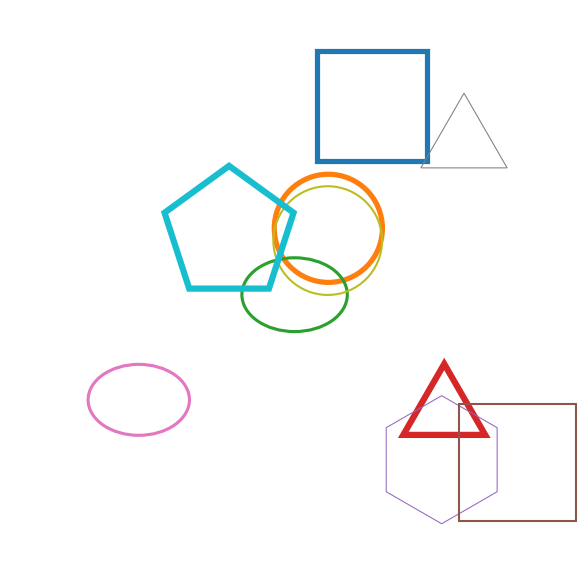[{"shape": "square", "thickness": 2.5, "radius": 0.48, "center": [0.644, 0.815]}, {"shape": "circle", "thickness": 2.5, "radius": 0.47, "center": [0.569, 0.604]}, {"shape": "oval", "thickness": 1.5, "radius": 0.46, "center": [0.51, 0.489]}, {"shape": "triangle", "thickness": 3, "radius": 0.41, "center": [0.769, 0.287]}, {"shape": "hexagon", "thickness": 0.5, "radius": 0.55, "center": [0.765, 0.203]}, {"shape": "square", "thickness": 1, "radius": 0.51, "center": [0.896, 0.198]}, {"shape": "oval", "thickness": 1.5, "radius": 0.44, "center": [0.24, 0.307]}, {"shape": "triangle", "thickness": 0.5, "radius": 0.43, "center": [0.803, 0.752]}, {"shape": "circle", "thickness": 1, "radius": 0.47, "center": [0.567, 0.583]}, {"shape": "pentagon", "thickness": 3, "radius": 0.59, "center": [0.397, 0.594]}]